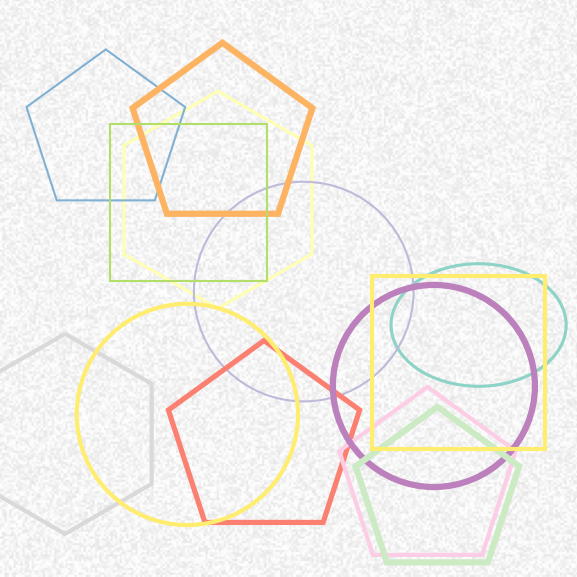[{"shape": "oval", "thickness": 1.5, "radius": 0.76, "center": [0.829, 0.436]}, {"shape": "hexagon", "thickness": 1.5, "radius": 0.94, "center": [0.377, 0.653]}, {"shape": "circle", "thickness": 1, "radius": 0.95, "center": [0.526, 0.494]}, {"shape": "pentagon", "thickness": 2.5, "radius": 0.87, "center": [0.457, 0.235]}, {"shape": "pentagon", "thickness": 1, "radius": 0.72, "center": [0.183, 0.769]}, {"shape": "pentagon", "thickness": 3, "radius": 0.82, "center": [0.385, 0.761]}, {"shape": "square", "thickness": 1, "radius": 0.68, "center": [0.326, 0.648]}, {"shape": "pentagon", "thickness": 2, "radius": 0.8, "center": [0.74, 0.168]}, {"shape": "hexagon", "thickness": 2, "radius": 0.87, "center": [0.113, 0.248]}, {"shape": "circle", "thickness": 3, "radius": 0.87, "center": [0.751, 0.331]}, {"shape": "pentagon", "thickness": 3, "radius": 0.74, "center": [0.757, 0.146]}, {"shape": "circle", "thickness": 2, "radius": 0.96, "center": [0.324, 0.282]}, {"shape": "square", "thickness": 2, "radius": 0.75, "center": [0.794, 0.372]}]